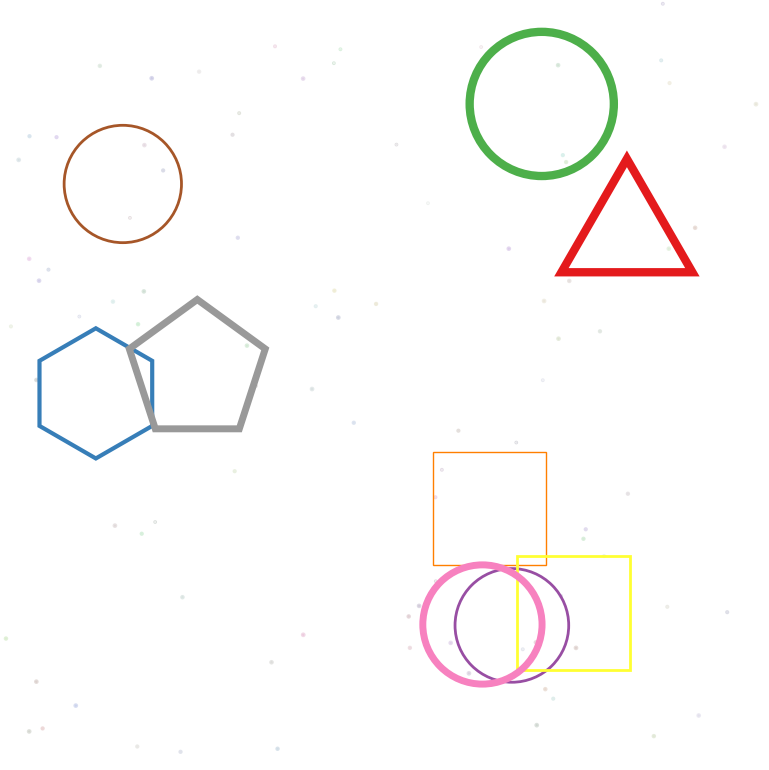[{"shape": "triangle", "thickness": 3, "radius": 0.49, "center": [0.814, 0.696]}, {"shape": "hexagon", "thickness": 1.5, "radius": 0.42, "center": [0.124, 0.489]}, {"shape": "circle", "thickness": 3, "radius": 0.47, "center": [0.704, 0.865]}, {"shape": "circle", "thickness": 1, "radius": 0.37, "center": [0.665, 0.188]}, {"shape": "square", "thickness": 0.5, "radius": 0.37, "center": [0.635, 0.34]}, {"shape": "square", "thickness": 1, "radius": 0.37, "center": [0.745, 0.204]}, {"shape": "circle", "thickness": 1, "radius": 0.38, "center": [0.159, 0.761]}, {"shape": "circle", "thickness": 2.5, "radius": 0.39, "center": [0.627, 0.189]}, {"shape": "pentagon", "thickness": 2.5, "radius": 0.46, "center": [0.256, 0.518]}]